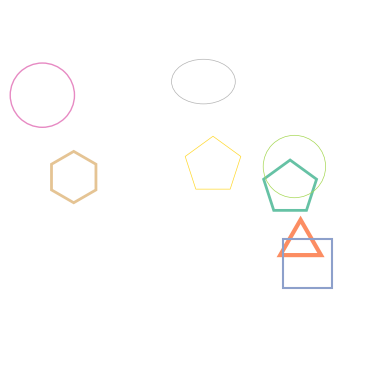[{"shape": "pentagon", "thickness": 2, "radius": 0.36, "center": [0.754, 0.512]}, {"shape": "triangle", "thickness": 3, "radius": 0.31, "center": [0.781, 0.368]}, {"shape": "square", "thickness": 1.5, "radius": 0.32, "center": [0.799, 0.316]}, {"shape": "circle", "thickness": 1, "radius": 0.42, "center": [0.11, 0.753]}, {"shape": "circle", "thickness": 0.5, "radius": 0.41, "center": [0.765, 0.567]}, {"shape": "pentagon", "thickness": 0.5, "radius": 0.38, "center": [0.553, 0.57]}, {"shape": "hexagon", "thickness": 2, "radius": 0.33, "center": [0.191, 0.54]}, {"shape": "oval", "thickness": 0.5, "radius": 0.41, "center": [0.528, 0.788]}]